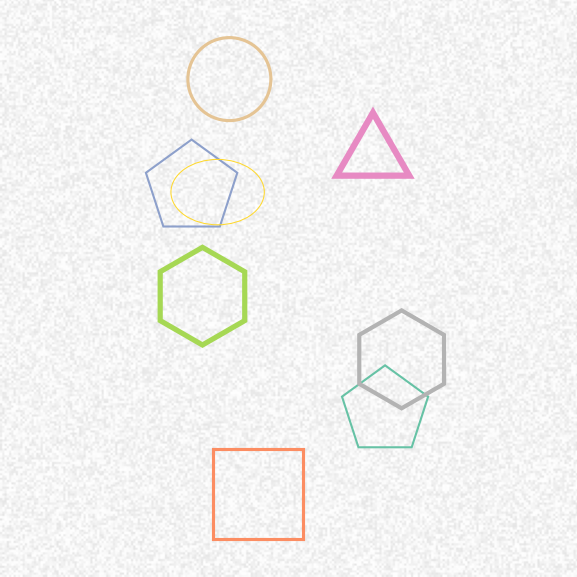[{"shape": "pentagon", "thickness": 1, "radius": 0.39, "center": [0.667, 0.288]}, {"shape": "square", "thickness": 1.5, "radius": 0.39, "center": [0.447, 0.144]}, {"shape": "pentagon", "thickness": 1, "radius": 0.42, "center": [0.332, 0.674]}, {"shape": "triangle", "thickness": 3, "radius": 0.36, "center": [0.646, 0.731]}, {"shape": "hexagon", "thickness": 2.5, "radius": 0.42, "center": [0.351, 0.486]}, {"shape": "oval", "thickness": 0.5, "radius": 0.4, "center": [0.377, 0.666]}, {"shape": "circle", "thickness": 1.5, "radius": 0.36, "center": [0.397, 0.862]}, {"shape": "hexagon", "thickness": 2, "radius": 0.42, "center": [0.695, 0.377]}]